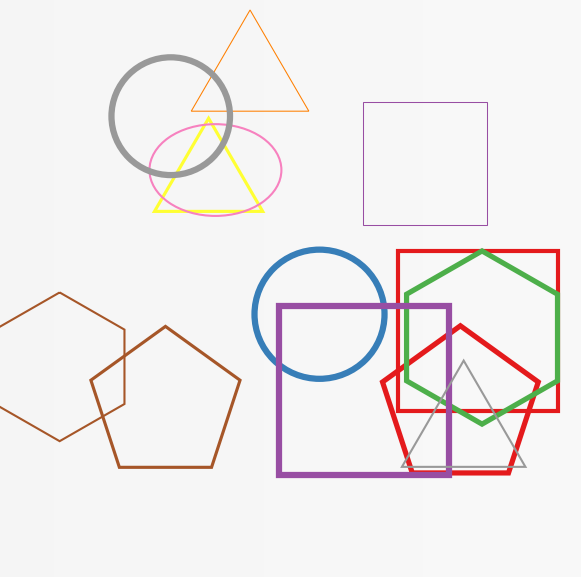[{"shape": "pentagon", "thickness": 2.5, "radius": 0.7, "center": [0.792, 0.294]}, {"shape": "square", "thickness": 2, "radius": 0.69, "center": [0.823, 0.426]}, {"shape": "circle", "thickness": 3, "radius": 0.56, "center": [0.55, 0.455]}, {"shape": "hexagon", "thickness": 2.5, "radius": 0.75, "center": [0.829, 0.415]}, {"shape": "square", "thickness": 0.5, "radius": 0.53, "center": [0.731, 0.716]}, {"shape": "square", "thickness": 3, "radius": 0.73, "center": [0.627, 0.322]}, {"shape": "triangle", "thickness": 0.5, "radius": 0.58, "center": [0.43, 0.865]}, {"shape": "triangle", "thickness": 1.5, "radius": 0.54, "center": [0.359, 0.687]}, {"shape": "pentagon", "thickness": 1.5, "radius": 0.67, "center": [0.285, 0.299]}, {"shape": "hexagon", "thickness": 1, "radius": 0.64, "center": [0.103, 0.364]}, {"shape": "oval", "thickness": 1, "radius": 0.57, "center": [0.371, 0.705]}, {"shape": "triangle", "thickness": 1, "radius": 0.61, "center": [0.798, 0.252]}, {"shape": "circle", "thickness": 3, "radius": 0.51, "center": [0.294, 0.798]}]